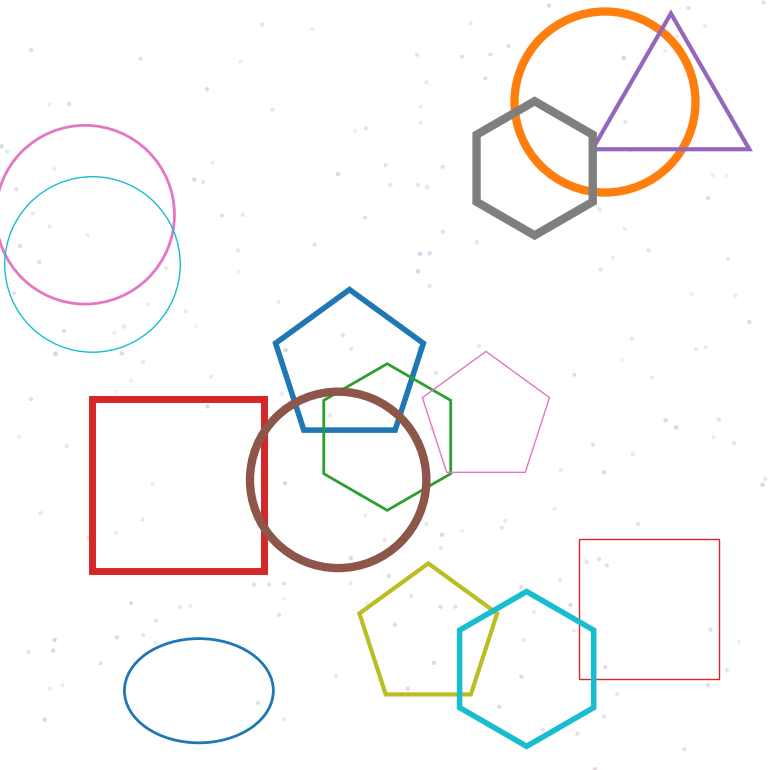[{"shape": "pentagon", "thickness": 2, "radius": 0.5, "center": [0.454, 0.523]}, {"shape": "oval", "thickness": 1, "radius": 0.48, "center": [0.258, 0.103]}, {"shape": "circle", "thickness": 3, "radius": 0.59, "center": [0.786, 0.868]}, {"shape": "hexagon", "thickness": 1, "radius": 0.48, "center": [0.503, 0.432]}, {"shape": "square", "thickness": 2.5, "radius": 0.56, "center": [0.231, 0.37]}, {"shape": "square", "thickness": 0.5, "radius": 0.46, "center": [0.843, 0.209]}, {"shape": "triangle", "thickness": 1.5, "radius": 0.59, "center": [0.871, 0.865]}, {"shape": "circle", "thickness": 3, "radius": 0.57, "center": [0.439, 0.377]}, {"shape": "pentagon", "thickness": 0.5, "radius": 0.43, "center": [0.631, 0.457]}, {"shape": "circle", "thickness": 1, "radius": 0.58, "center": [0.111, 0.721]}, {"shape": "hexagon", "thickness": 3, "radius": 0.44, "center": [0.694, 0.781]}, {"shape": "pentagon", "thickness": 1.5, "radius": 0.47, "center": [0.556, 0.174]}, {"shape": "circle", "thickness": 0.5, "radius": 0.57, "center": [0.12, 0.657]}, {"shape": "hexagon", "thickness": 2, "radius": 0.5, "center": [0.684, 0.131]}]